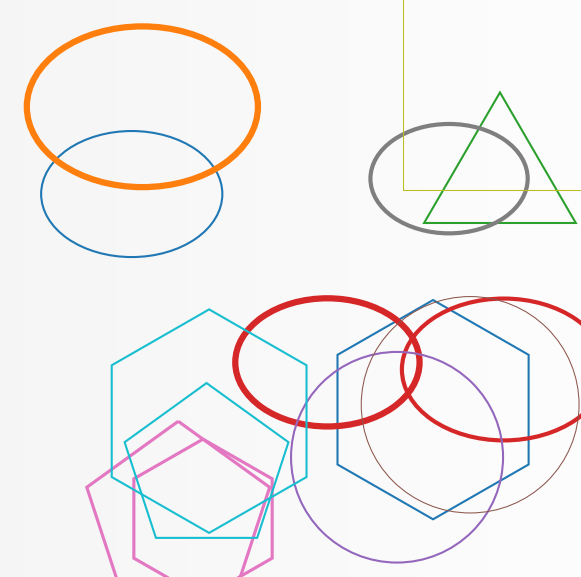[{"shape": "oval", "thickness": 1, "radius": 0.78, "center": [0.227, 0.663]}, {"shape": "hexagon", "thickness": 1, "radius": 0.95, "center": [0.745, 0.29]}, {"shape": "oval", "thickness": 3, "radius": 0.99, "center": [0.245, 0.814]}, {"shape": "triangle", "thickness": 1, "radius": 0.75, "center": [0.86, 0.688]}, {"shape": "oval", "thickness": 3, "radius": 0.79, "center": [0.563, 0.372]}, {"shape": "oval", "thickness": 2, "radius": 0.88, "center": [0.867, 0.359]}, {"shape": "circle", "thickness": 1, "radius": 0.91, "center": [0.683, 0.207]}, {"shape": "circle", "thickness": 0.5, "radius": 0.94, "center": [0.809, 0.298]}, {"shape": "pentagon", "thickness": 1.5, "radius": 0.83, "center": [0.307, 0.104]}, {"shape": "hexagon", "thickness": 1.5, "radius": 0.69, "center": [0.349, 0.101]}, {"shape": "oval", "thickness": 2, "radius": 0.68, "center": [0.773, 0.69]}, {"shape": "square", "thickness": 0.5, "radius": 0.99, "center": [0.891, 0.868]}, {"shape": "pentagon", "thickness": 1, "radius": 0.74, "center": [0.355, 0.188]}, {"shape": "hexagon", "thickness": 1, "radius": 0.97, "center": [0.36, 0.27]}]